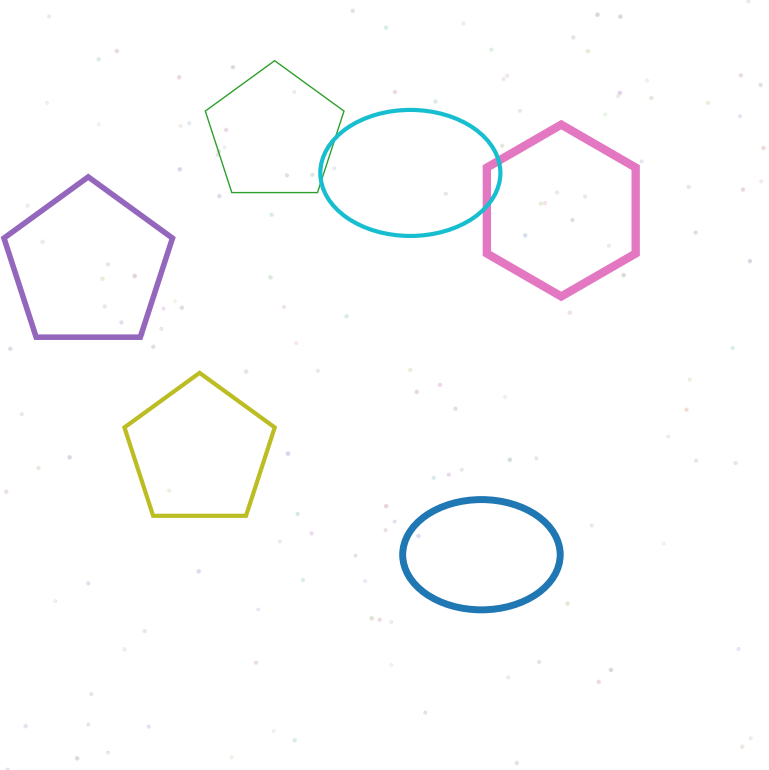[{"shape": "oval", "thickness": 2.5, "radius": 0.51, "center": [0.625, 0.28]}, {"shape": "pentagon", "thickness": 0.5, "radius": 0.47, "center": [0.357, 0.826]}, {"shape": "pentagon", "thickness": 2, "radius": 0.58, "center": [0.115, 0.655]}, {"shape": "hexagon", "thickness": 3, "radius": 0.56, "center": [0.729, 0.727]}, {"shape": "pentagon", "thickness": 1.5, "radius": 0.51, "center": [0.259, 0.413]}, {"shape": "oval", "thickness": 1.5, "radius": 0.58, "center": [0.533, 0.775]}]